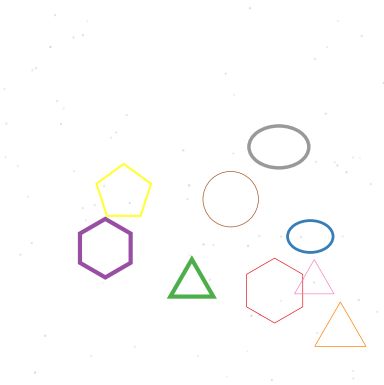[{"shape": "hexagon", "thickness": 0.5, "radius": 0.42, "center": [0.713, 0.245]}, {"shape": "oval", "thickness": 2, "radius": 0.3, "center": [0.806, 0.386]}, {"shape": "triangle", "thickness": 3, "radius": 0.32, "center": [0.498, 0.262]}, {"shape": "hexagon", "thickness": 3, "radius": 0.38, "center": [0.274, 0.355]}, {"shape": "triangle", "thickness": 0.5, "radius": 0.38, "center": [0.884, 0.139]}, {"shape": "pentagon", "thickness": 1.5, "radius": 0.37, "center": [0.321, 0.5]}, {"shape": "circle", "thickness": 0.5, "radius": 0.36, "center": [0.599, 0.483]}, {"shape": "triangle", "thickness": 0.5, "radius": 0.3, "center": [0.816, 0.266]}, {"shape": "oval", "thickness": 2.5, "radius": 0.39, "center": [0.724, 0.618]}]